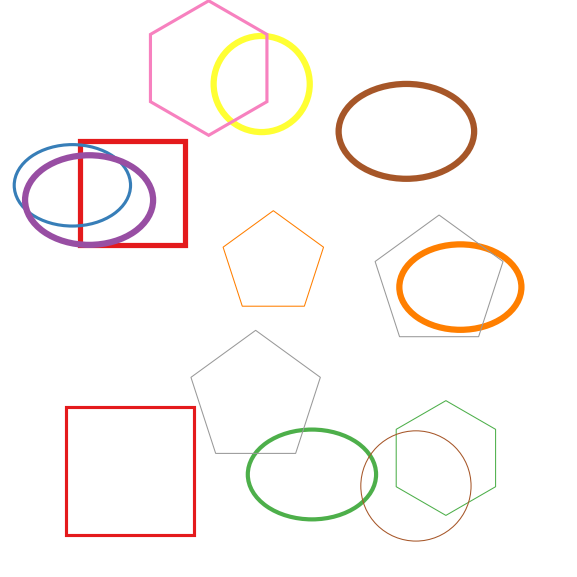[{"shape": "square", "thickness": 2.5, "radius": 0.45, "center": [0.23, 0.665]}, {"shape": "square", "thickness": 1.5, "radius": 0.55, "center": [0.225, 0.183]}, {"shape": "oval", "thickness": 1.5, "radius": 0.5, "center": [0.125, 0.678]}, {"shape": "oval", "thickness": 2, "radius": 0.56, "center": [0.54, 0.178]}, {"shape": "hexagon", "thickness": 0.5, "radius": 0.5, "center": [0.772, 0.206]}, {"shape": "oval", "thickness": 3, "radius": 0.55, "center": [0.154, 0.653]}, {"shape": "oval", "thickness": 3, "radius": 0.53, "center": [0.797, 0.502]}, {"shape": "pentagon", "thickness": 0.5, "radius": 0.46, "center": [0.473, 0.543]}, {"shape": "circle", "thickness": 3, "radius": 0.42, "center": [0.453, 0.854]}, {"shape": "circle", "thickness": 0.5, "radius": 0.48, "center": [0.72, 0.158]}, {"shape": "oval", "thickness": 3, "radius": 0.59, "center": [0.704, 0.772]}, {"shape": "hexagon", "thickness": 1.5, "radius": 0.58, "center": [0.361, 0.881]}, {"shape": "pentagon", "thickness": 0.5, "radius": 0.59, "center": [0.443, 0.309]}, {"shape": "pentagon", "thickness": 0.5, "radius": 0.58, "center": [0.76, 0.51]}]